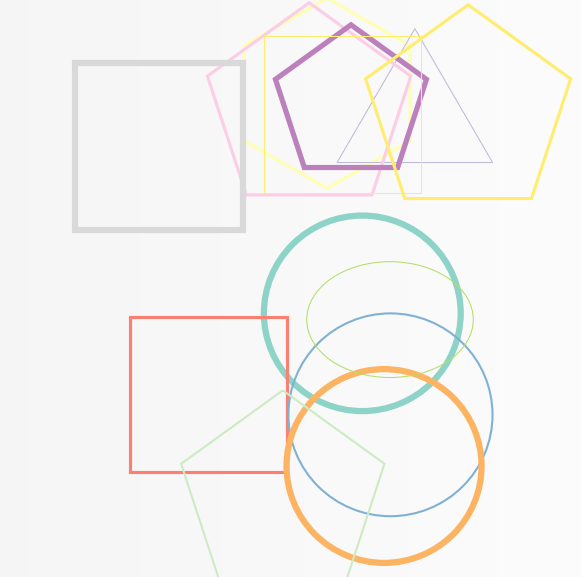[{"shape": "circle", "thickness": 3, "radius": 0.85, "center": [0.623, 0.457]}, {"shape": "hexagon", "thickness": 1.5, "radius": 0.82, "center": [0.563, 0.838]}, {"shape": "triangle", "thickness": 0.5, "radius": 0.77, "center": [0.714, 0.795]}, {"shape": "square", "thickness": 1.5, "radius": 0.67, "center": [0.359, 0.316]}, {"shape": "circle", "thickness": 1, "radius": 0.88, "center": [0.672, 0.281]}, {"shape": "circle", "thickness": 3, "radius": 0.84, "center": [0.661, 0.192]}, {"shape": "oval", "thickness": 0.5, "radius": 0.72, "center": [0.671, 0.446]}, {"shape": "pentagon", "thickness": 1.5, "radius": 0.92, "center": [0.532, 0.81]}, {"shape": "square", "thickness": 3, "radius": 0.72, "center": [0.273, 0.746]}, {"shape": "pentagon", "thickness": 2.5, "radius": 0.68, "center": [0.604, 0.82]}, {"shape": "pentagon", "thickness": 1, "radius": 0.92, "center": [0.487, 0.139]}, {"shape": "square", "thickness": 0.5, "radius": 0.68, "center": [0.589, 0.801]}, {"shape": "pentagon", "thickness": 1.5, "radius": 0.93, "center": [0.805, 0.805]}]